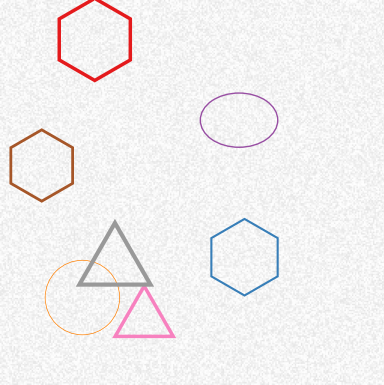[{"shape": "hexagon", "thickness": 2.5, "radius": 0.53, "center": [0.246, 0.898]}, {"shape": "hexagon", "thickness": 1.5, "radius": 0.5, "center": [0.635, 0.332]}, {"shape": "oval", "thickness": 1, "radius": 0.5, "center": [0.621, 0.688]}, {"shape": "circle", "thickness": 0.5, "radius": 0.48, "center": [0.214, 0.227]}, {"shape": "hexagon", "thickness": 2, "radius": 0.46, "center": [0.108, 0.57]}, {"shape": "triangle", "thickness": 2.5, "radius": 0.44, "center": [0.375, 0.17]}, {"shape": "triangle", "thickness": 3, "radius": 0.53, "center": [0.299, 0.314]}]